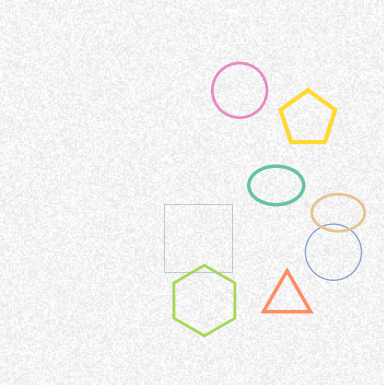[{"shape": "oval", "thickness": 2.5, "radius": 0.36, "center": [0.718, 0.518]}, {"shape": "triangle", "thickness": 2.5, "radius": 0.35, "center": [0.746, 0.226]}, {"shape": "circle", "thickness": 1, "radius": 0.36, "center": [0.866, 0.345]}, {"shape": "circle", "thickness": 2, "radius": 0.35, "center": [0.622, 0.765]}, {"shape": "hexagon", "thickness": 2, "radius": 0.46, "center": [0.531, 0.219]}, {"shape": "pentagon", "thickness": 3, "radius": 0.37, "center": [0.8, 0.691]}, {"shape": "oval", "thickness": 2, "radius": 0.34, "center": [0.879, 0.447]}, {"shape": "square", "thickness": 0.5, "radius": 0.44, "center": [0.514, 0.383]}]